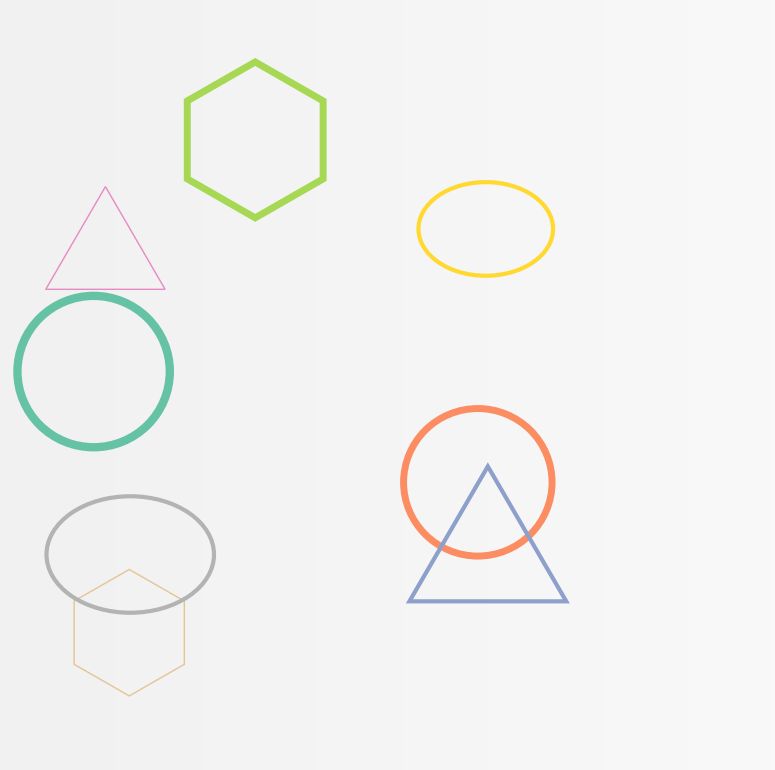[{"shape": "circle", "thickness": 3, "radius": 0.49, "center": [0.121, 0.517]}, {"shape": "circle", "thickness": 2.5, "radius": 0.48, "center": [0.617, 0.374]}, {"shape": "triangle", "thickness": 1.5, "radius": 0.58, "center": [0.629, 0.277]}, {"shape": "triangle", "thickness": 0.5, "radius": 0.44, "center": [0.136, 0.669]}, {"shape": "hexagon", "thickness": 2.5, "radius": 0.51, "center": [0.329, 0.818]}, {"shape": "oval", "thickness": 1.5, "radius": 0.43, "center": [0.627, 0.703]}, {"shape": "hexagon", "thickness": 0.5, "radius": 0.41, "center": [0.167, 0.178]}, {"shape": "oval", "thickness": 1.5, "radius": 0.54, "center": [0.168, 0.28]}]